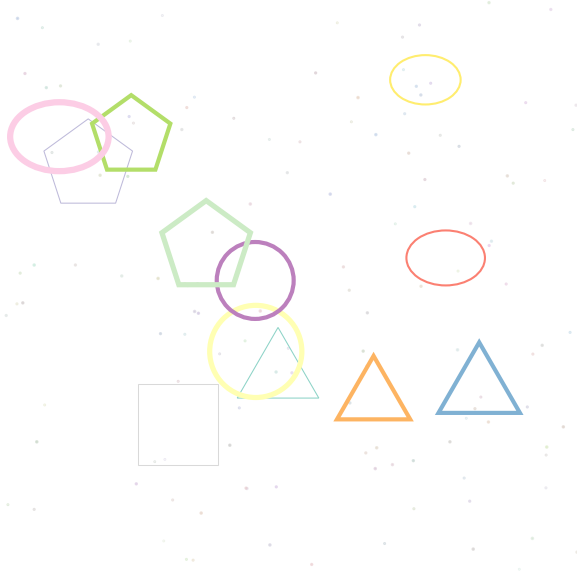[{"shape": "triangle", "thickness": 0.5, "radius": 0.41, "center": [0.481, 0.351]}, {"shape": "circle", "thickness": 2.5, "radius": 0.4, "center": [0.443, 0.391]}, {"shape": "pentagon", "thickness": 0.5, "radius": 0.4, "center": [0.153, 0.713]}, {"shape": "oval", "thickness": 1, "radius": 0.34, "center": [0.772, 0.552]}, {"shape": "triangle", "thickness": 2, "radius": 0.41, "center": [0.83, 0.325]}, {"shape": "triangle", "thickness": 2, "radius": 0.37, "center": [0.647, 0.31]}, {"shape": "pentagon", "thickness": 2, "radius": 0.36, "center": [0.227, 0.763]}, {"shape": "oval", "thickness": 3, "radius": 0.43, "center": [0.103, 0.762]}, {"shape": "square", "thickness": 0.5, "radius": 0.35, "center": [0.308, 0.263]}, {"shape": "circle", "thickness": 2, "radius": 0.33, "center": [0.442, 0.513]}, {"shape": "pentagon", "thickness": 2.5, "radius": 0.4, "center": [0.357, 0.571]}, {"shape": "oval", "thickness": 1, "radius": 0.31, "center": [0.737, 0.861]}]